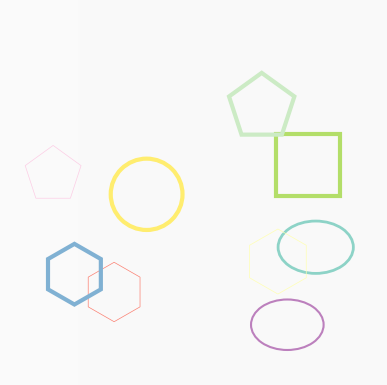[{"shape": "oval", "thickness": 2, "radius": 0.49, "center": [0.815, 0.358]}, {"shape": "hexagon", "thickness": 0.5, "radius": 0.42, "center": [0.717, 0.321]}, {"shape": "hexagon", "thickness": 0.5, "radius": 0.39, "center": [0.295, 0.242]}, {"shape": "hexagon", "thickness": 3, "radius": 0.39, "center": [0.192, 0.288]}, {"shape": "square", "thickness": 3, "radius": 0.41, "center": [0.795, 0.572]}, {"shape": "pentagon", "thickness": 0.5, "radius": 0.38, "center": [0.137, 0.546]}, {"shape": "oval", "thickness": 1.5, "radius": 0.47, "center": [0.741, 0.157]}, {"shape": "pentagon", "thickness": 3, "radius": 0.44, "center": [0.675, 0.722]}, {"shape": "circle", "thickness": 3, "radius": 0.46, "center": [0.378, 0.495]}]